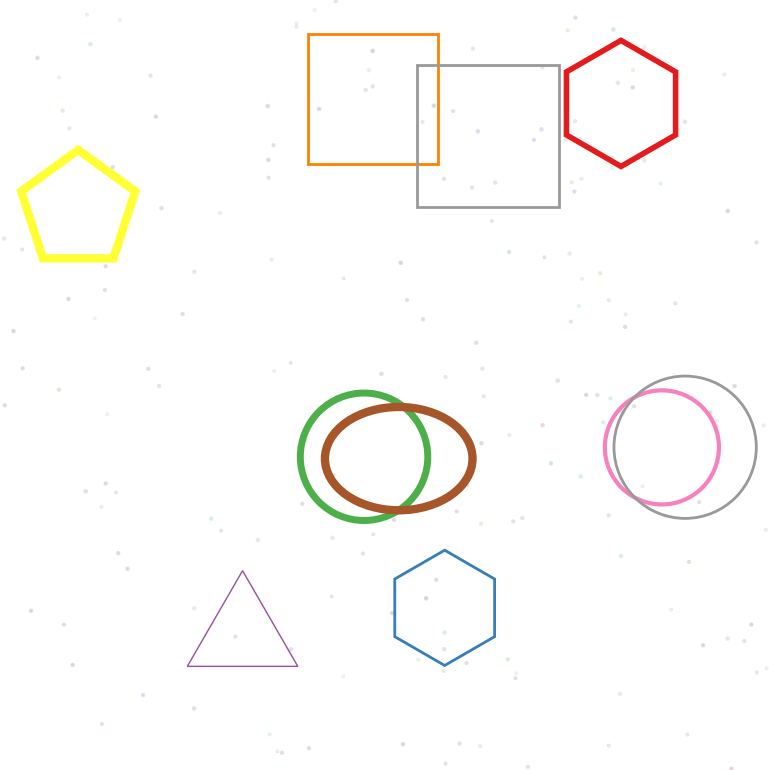[{"shape": "hexagon", "thickness": 2, "radius": 0.41, "center": [0.807, 0.866]}, {"shape": "hexagon", "thickness": 1, "radius": 0.37, "center": [0.578, 0.211]}, {"shape": "circle", "thickness": 2.5, "radius": 0.41, "center": [0.473, 0.407]}, {"shape": "triangle", "thickness": 0.5, "radius": 0.41, "center": [0.315, 0.176]}, {"shape": "square", "thickness": 1, "radius": 0.42, "center": [0.485, 0.871]}, {"shape": "pentagon", "thickness": 3, "radius": 0.39, "center": [0.102, 0.727]}, {"shape": "oval", "thickness": 3, "radius": 0.48, "center": [0.518, 0.404]}, {"shape": "circle", "thickness": 1.5, "radius": 0.37, "center": [0.86, 0.419]}, {"shape": "square", "thickness": 1, "radius": 0.46, "center": [0.634, 0.824]}, {"shape": "circle", "thickness": 1, "radius": 0.46, "center": [0.89, 0.419]}]